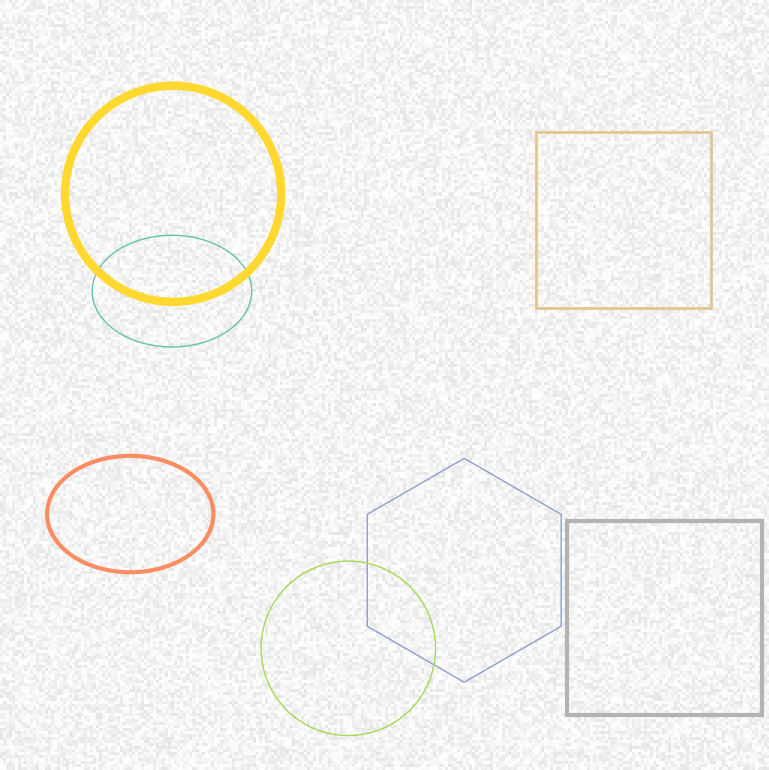[{"shape": "oval", "thickness": 0.5, "radius": 0.52, "center": [0.223, 0.622]}, {"shape": "oval", "thickness": 1.5, "radius": 0.54, "center": [0.169, 0.332]}, {"shape": "hexagon", "thickness": 0.5, "radius": 0.73, "center": [0.603, 0.259]}, {"shape": "circle", "thickness": 0.5, "radius": 0.57, "center": [0.452, 0.158]}, {"shape": "circle", "thickness": 3, "radius": 0.7, "center": [0.225, 0.748]}, {"shape": "square", "thickness": 1, "radius": 0.57, "center": [0.81, 0.714]}, {"shape": "square", "thickness": 1.5, "radius": 0.63, "center": [0.863, 0.197]}]